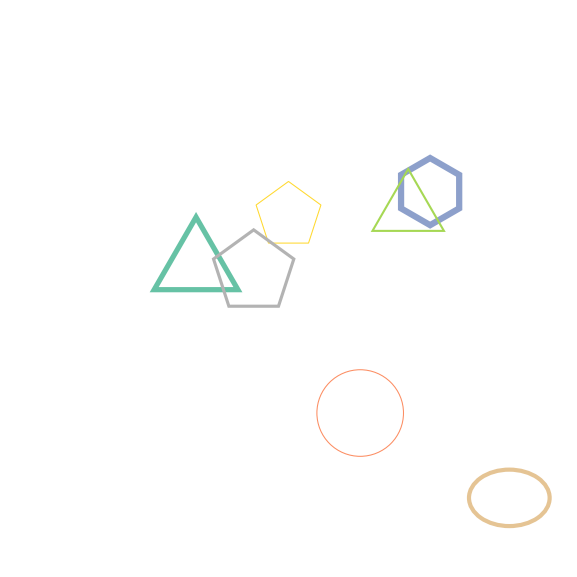[{"shape": "triangle", "thickness": 2.5, "radius": 0.42, "center": [0.339, 0.539]}, {"shape": "circle", "thickness": 0.5, "radius": 0.37, "center": [0.624, 0.284]}, {"shape": "hexagon", "thickness": 3, "radius": 0.29, "center": [0.745, 0.667]}, {"shape": "triangle", "thickness": 1, "radius": 0.36, "center": [0.707, 0.635]}, {"shape": "pentagon", "thickness": 0.5, "radius": 0.29, "center": [0.5, 0.626]}, {"shape": "oval", "thickness": 2, "radius": 0.35, "center": [0.882, 0.137]}, {"shape": "pentagon", "thickness": 1.5, "radius": 0.37, "center": [0.439, 0.528]}]